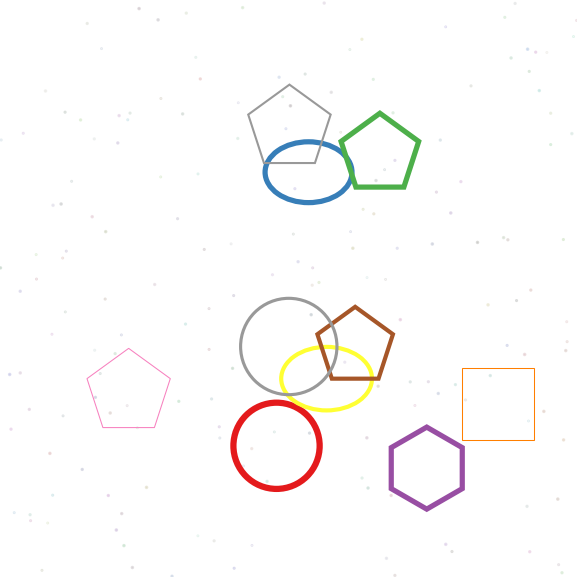[{"shape": "circle", "thickness": 3, "radius": 0.37, "center": [0.479, 0.227]}, {"shape": "oval", "thickness": 2.5, "radius": 0.38, "center": [0.534, 0.701]}, {"shape": "pentagon", "thickness": 2.5, "radius": 0.35, "center": [0.658, 0.732]}, {"shape": "hexagon", "thickness": 2.5, "radius": 0.35, "center": [0.739, 0.189]}, {"shape": "square", "thickness": 0.5, "radius": 0.31, "center": [0.862, 0.299]}, {"shape": "oval", "thickness": 2, "radius": 0.39, "center": [0.566, 0.343]}, {"shape": "pentagon", "thickness": 2, "radius": 0.34, "center": [0.615, 0.399]}, {"shape": "pentagon", "thickness": 0.5, "radius": 0.38, "center": [0.223, 0.32]}, {"shape": "pentagon", "thickness": 1, "radius": 0.38, "center": [0.501, 0.778]}, {"shape": "circle", "thickness": 1.5, "radius": 0.42, "center": [0.5, 0.399]}]